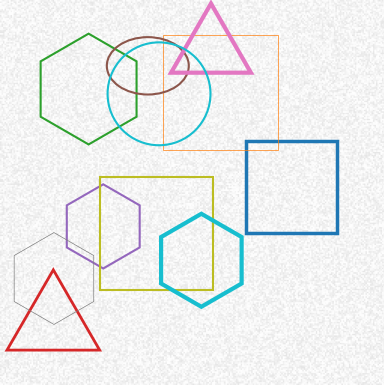[{"shape": "square", "thickness": 2.5, "radius": 0.59, "center": [0.756, 0.514]}, {"shape": "square", "thickness": 0.5, "radius": 0.75, "center": [0.574, 0.76]}, {"shape": "hexagon", "thickness": 1.5, "radius": 0.72, "center": [0.23, 0.769]}, {"shape": "triangle", "thickness": 2, "radius": 0.69, "center": [0.138, 0.16]}, {"shape": "hexagon", "thickness": 1.5, "radius": 0.55, "center": [0.268, 0.412]}, {"shape": "oval", "thickness": 1.5, "radius": 0.53, "center": [0.384, 0.829]}, {"shape": "triangle", "thickness": 3, "radius": 0.6, "center": [0.548, 0.871]}, {"shape": "hexagon", "thickness": 0.5, "radius": 0.6, "center": [0.14, 0.277]}, {"shape": "square", "thickness": 1.5, "radius": 0.73, "center": [0.407, 0.394]}, {"shape": "circle", "thickness": 1.5, "radius": 0.67, "center": [0.413, 0.756]}, {"shape": "hexagon", "thickness": 3, "radius": 0.6, "center": [0.523, 0.324]}]